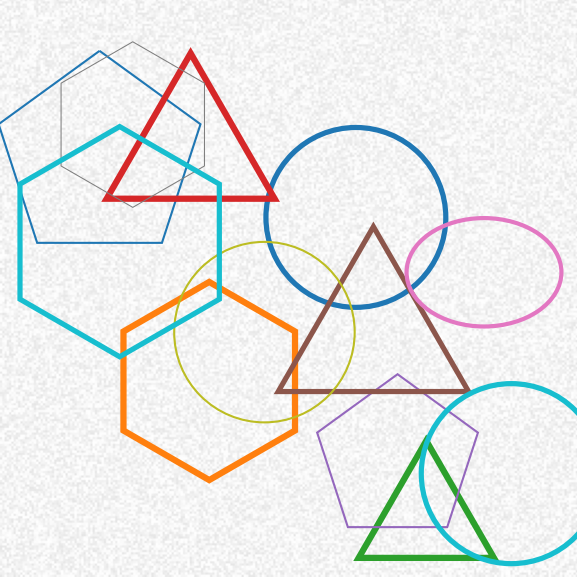[{"shape": "circle", "thickness": 2.5, "radius": 0.78, "center": [0.616, 0.623]}, {"shape": "pentagon", "thickness": 1, "radius": 0.92, "center": [0.172, 0.727]}, {"shape": "hexagon", "thickness": 3, "radius": 0.86, "center": [0.362, 0.339]}, {"shape": "triangle", "thickness": 3, "radius": 0.68, "center": [0.738, 0.101]}, {"shape": "triangle", "thickness": 3, "radius": 0.84, "center": [0.33, 0.739]}, {"shape": "pentagon", "thickness": 1, "radius": 0.73, "center": [0.688, 0.205]}, {"shape": "triangle", "thickness": 2.5, "radius": 0.95, "center": [0.647, 0.416]}, {"shape": "oval", "thickness": 2, "radius": 0.67, "center": [0.838, 0.528]}, {"shape": "hexagon", "thickness": 0.5, "radius": 0.72, "center": [0.23, 0.783]}, {"shape": "circle", "thickness": 1, "radius": 0.78, "center": [0.458, 0.424]}, {"shape": "hexagon", "thickness": 2.5, "radius": 1.0, "center": [0.207, 0.581]}, {"shape": "circle", "thickness": 2.5, "radius": 0.78, "center": [0.885, 0.179]}]